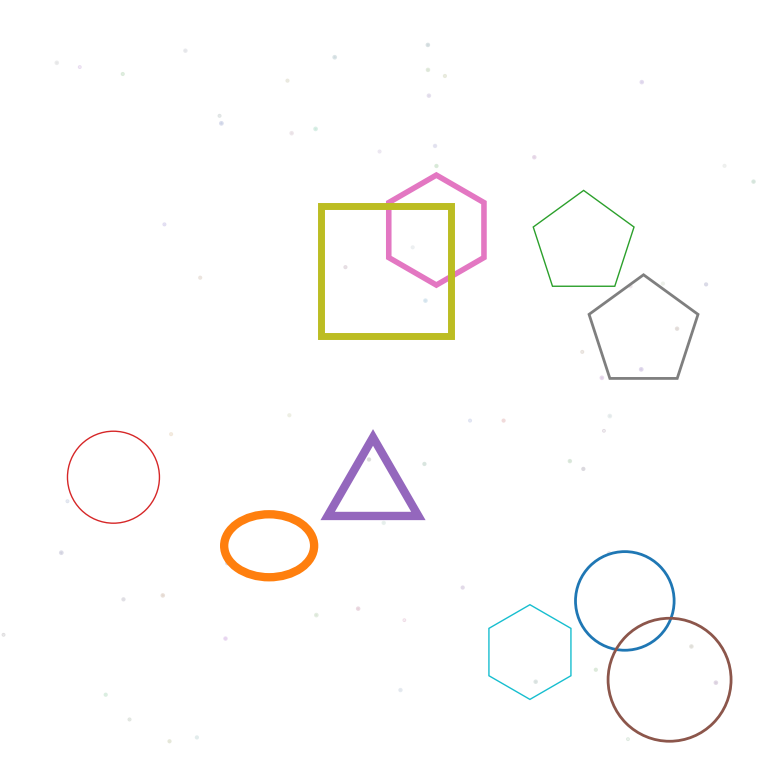[{"shape": "circle", "thickness": 1, "radius": 0.32, "center": [0.811, 0.22]}, {"shape": "oval", "thickness": 3, "radius": 0.29, "center": [0.35, 0.291]}, {"shape": "pentagon", "thickness": 0.5, "radius": 0.34, "center": [0.758, 0.684]}, {"shape": "circle", "thickness": 0.5, "radius": 0.3, "center": [0.147, 0.38]}, {"shape": "triangle", "thickness": 3, "radius": 0.34, "center": [0.484, 0.364]}, {"shape": "circle", "thickness": 1, "radius": 0.4, "center": [0.87, 0.117]}, {"shape": "hexagon", "thickness": 2, "radius": 0.36, "center": [0.567, 0.701]}, {"shape": "pentagon", "thickness": 1, "radius": 0.37, "center": [0.836, 0.569]}, {"shape": "square", "thickness": 2.5, "radius": 0.42, "center": [0.501, 0.648]}, {"shape": "hexagon", "thickness": 0.5, "radius": 0.31, "center": [0.688, 0.153]}]